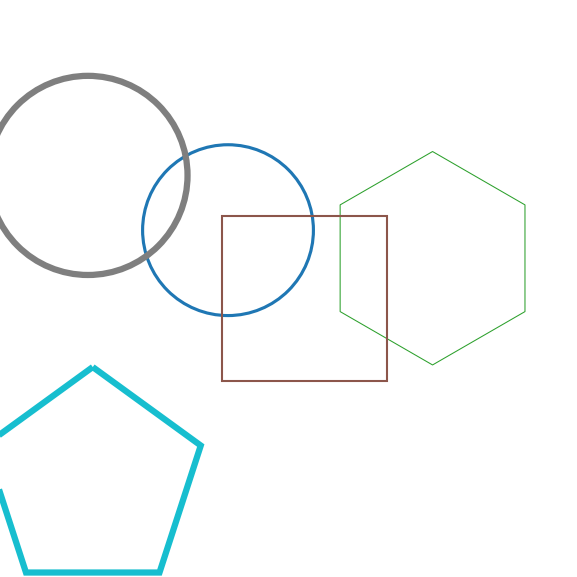[{"shape": "circle", "thickness": 1.5, "radius": 0.74, "center": [0.395, 0.601]}, {"shape": "hexagon", "thickness": 0.5, "radius": 0.92, "center": [0.749, 0.552]}, {"shape": "square", "thickness": 1, "radius": 0.72, "center": [0.527, 0.482]}, {"shape": "circle", "thickness": 3, "radius": 0.86, "center": [0.152, 0.695]}, {"shape": "pentagon", "thickness": 3, "radius": 0.98, "center": [0.161, 0.167]}]